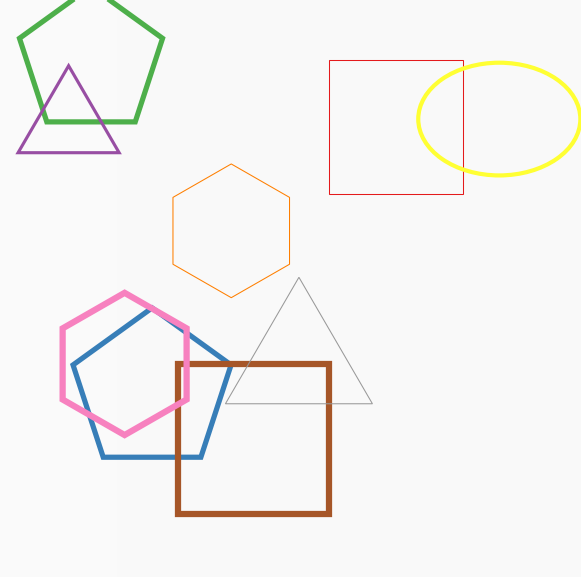[{"shape": "square", "thickness": 0.5, "radius": 0.58, "center": [0.681, 0.78]}, {"shape": "pentagon", "thickness": 2.5, "radius": 0.71, "center": [0.262, 0.323]}, {"shape": "pentagon", "thickness": 2.5, "radius": 0.65, "center": [0.157, 0.893]}, {"shape": "triangle", "thickness": 1.5, "radius": 0.5, "center": [0.118, 0.785]}, {"shape": "hexagon", "thickness": 0.5, "radius": 0.58, "center": [0.398, 0.599]}, {"shape": "oval", "thickness": 2, "radius": 0.7, "center": [0.859, 0.793]}, {"shape": "square", "thickness": 3, "radius": 0.65, "center": [0.436, 0.239]}, {"shape": "hexagon", "thickness": 3, "radius": 0.62, "center": [0.214, 0.369]}, {"shape": "triangle", "thickness": 0.5, "radius": 0.73, "center": [0.514, 0.373]}]